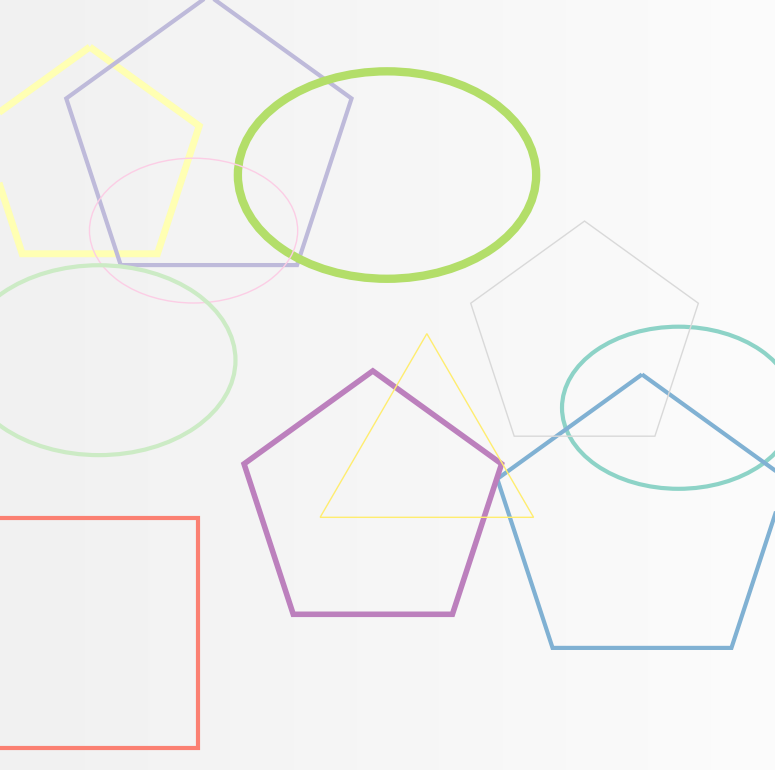[{"shape": "oval", "thickness": 1.5, "radius": 0.75, "center": [0.876, 0.47]}, {"shape": "pentagon", "thickness": 2.5, "radius": 0.74, "center": [0.116, 0.791]}, {"shape": "pentagon", "thickness": 1.5, "radius": 0.97, "center": [0.27, 0.812]}, {"shape": "square", "thickness": 1.5, "radius": 0.75, "center": [0.106, 0.178]}, {"shape": "pentagon", "thickness": 1.5, "radius": 0.98, "center": [0.828, 0.317]}, {"shape": "oval", "thickness": 3, "radius": 0.96, "center": [0.499, 0.773]}, {"shape": "oval", "thickness": 0.5, "radius": 0.67, "center": [0.25, 0.701]}, {"shape": "pentagon", "thickness": 0.5, "radius": 0.77, "center": [0.754, 0.558]}, {"shape": "pentagon", "thickness": 2, "radius": 0.87, "center": [0.481, 0.344]}, {"shape": "oval", "thickness": 1.5, "radius": 0.88, "center": [0.128, 0.532]}, {"shape": "triangle", "thickness": 0.5, "radius": 0.8, "center": [0.551, 0.408]}]